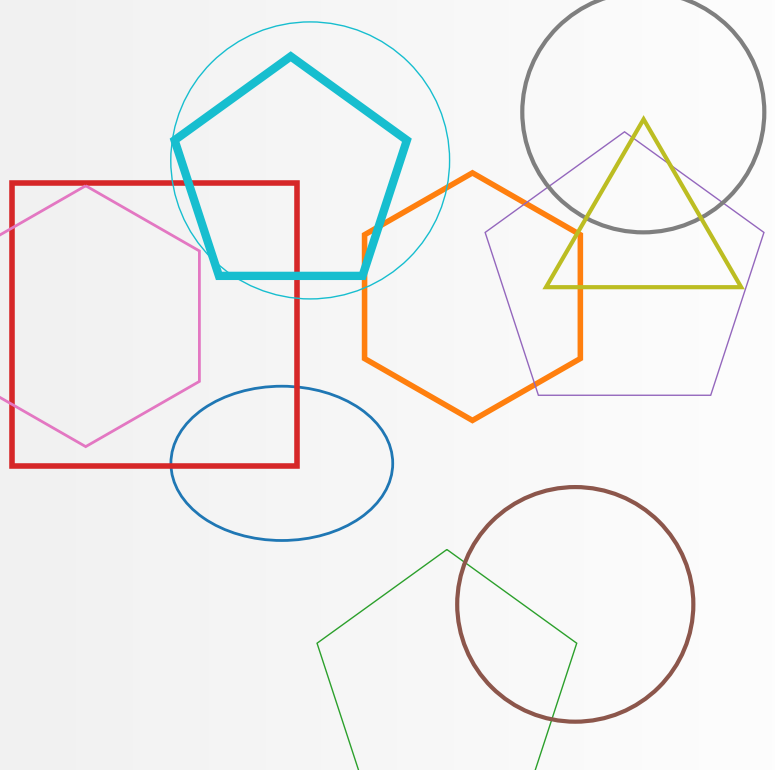[{"shape": "oval", "thickness": 1, "radius": 0.72, "center": [0.364, 0.398]}, {"shape": "hexagon", "thickness": 2, "radius": 0.8, "center": [0.61, 0.615]}, {"shape": "pentagon", "thickness": 0.5, "radius": 0.88, "center": [0.577, 0.11]}, {"shape": "square", "thickness": 2, "radius": 0.92, "center": [0.199, 0.579]}, {"shape": "pentagon", "thickness": 0.5, "radius": 0.95, "center": [0.806, 0.64]}, {"shape": "circle", "thickness": 1.5, "radius": 0.76, "center": [0.742, 0.215]}, {"shape": "hexagon", "thickness": 1, "radius": 0.85, "center": [0.111, 0.589]}, {"shape": "circle", "thickness": 1.5, "radius": 0.78, "center": [0.83, 0.854]}, {"shape": "triangle", "thickness": 1.5, "radius": 0.73, "center": [0.83, 0.7]}, {"shape": "pentagon", "thickness": 3, "radius": 0.79, "center": [0.375, 0.769]}, {"shape": "circle", "thickness": 0.5, "radius": 0.9, "center": [0.4, 0.792]}]